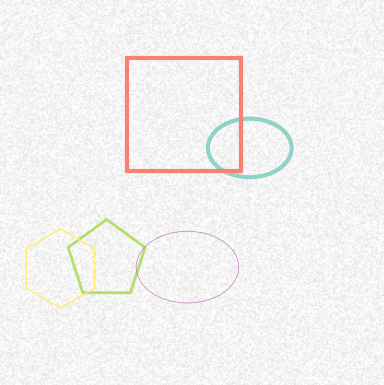[{"shape": "oval", "thickness": 3, "radius": 0.54, "center": [0.649, 0.616]}, {"shape": "square", "thickness": 3, "radius": 0.74, "center": [0.478, 0.702]}, {"shape": "pentagon", "thickness": 2, "radius": 0.53, "center": [0.277, 0.325]}, {"shape": "oval", "thickness": 0.5, "radius": 0.67, "center": [0.487, 0.306]}, {"shape": "hexagon", "thickness": 1, "radius": 0.51, "center": [0.157, 0.303]}]